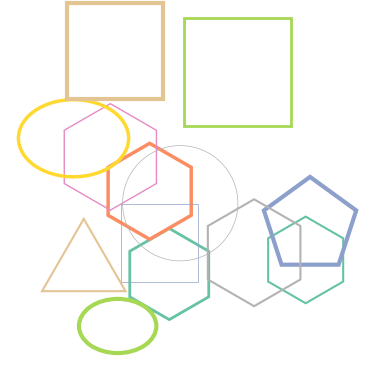[{"shape": "hexagon", "thickness": 1.5, "radius": 0.56, "center": [0.794, 0.325]}, {"shape": "hexagon", "thickness": 2, "radius": 0.59, "center": [0.44, 0.288]}, {"shape": "hexagon", "thickness": 2.5, "radius": 0.62, "center": [0.389, 0.503]}, {"shape": "pentagon", "thickness": 3, "radius": 0.63, "center": [0.805, 0.414]}, {"shape": "square", "thickness": 0.5, "radius": 0.5, "center": [0.413, 0.369]}, {"shape": "hexagon", "thickness": 1, "radius": 0.69, "center": [0.287, 0.592]}, {"shape": "square", "thickness": 2, "radius": 0.7, "center": [0.618, 0.813]}, {"shape": "oval", "thickness": 3, "radius": 0.5, "center": [0.306, 0.153]}, {"shape": "oval", "thickness": 2.5, "radius": 0.72, "center": [0.191, 0.641]}, {"shape": "square", "thickness": 3, "radius": 0.63, "center": [0.299, 0.867]}, {"shape": "triangle", "thickness": 1.5, "radius": 0.63, "center": [0.218, 0.306]}, {"shape": "hexagon", "thickness": 1.5, "radius": 0.69, "center": [0.66, 0.344]}, {"shape": "circle", "thickness": 0.5, "radius": 0.75, "center": [0.468, 0.472]}]